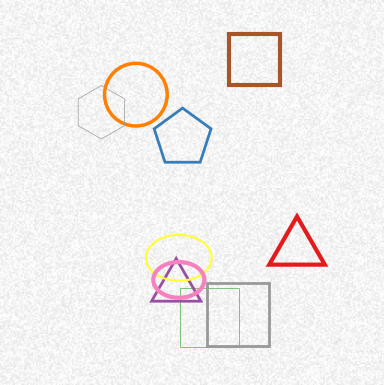[{"shape": "triangle", "thickness": 3, "radius": 0.42, "center": [0.771, 0.354]}, {"shape": "pentagon", "thickness": 2, "radius": 0.39, "center": [0.474, 0.641]}, {"shape": "square", "thickness": 0.5, "radius": 0.38, "center": [0.545, 0.176]}, {"shape": "triangle", "thickness": 2, "radius": 0.37, "center": [0.458, 0.255]}, {"shape": "circle", "thickness": 2.5, "radius": 0.41, "center": [0.353, 0.754]}, {"shape": "oval", "thickness": 1.5, "radius": 0.43, "center": [0.465, 0.33]}, {"shape": "square", "thickness": 3, "radius": 0.33, "center": [0.661, 0.845]}, {"shape": "oval", "thickness": 3, "radius": 0.33, "center": [0.465, 0.273]}, {"shape": "hexagon", "thickness": 0.5, "radius": 0.35, "center": [0.263, 0.708]}, {"shape": "square", "thickness": 2, "radius": 0.41, "center": [0.618, 0.183]}]